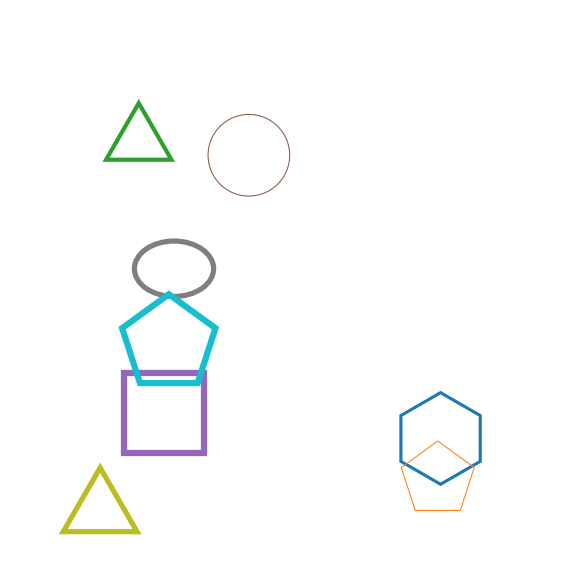[{"shape": "hexagon", "thickness": 1.5, "radius": 0.4, "center": [0.763, 0.24]}, {"shape": "pentagon", "thickness": 0.5, "radius": 0.33, "center": [0.758, 0.169]}, {"shape": "triangle", "thickness": 2, "radius": 0.33, "center": [0.24, 0.755]}, {"shape": "square", "thickness": 3, "radius": 0.35, "center": [0.285, 0.284]}, {"shape": "circle", "thickness": 0.5, "radius": 0.35, "center": [0.431, 0.73]}, {"shape": "oval", "thickness": 2.5, "radius": 0.34, "center": [0.301, 0.534]}, {"shape": "triangle", "thickness": 2.5, "radius": 0.37, "center": [0.173, 0.115]}, {"shape": "pentagon", "thickness": 3, "radius": 0.42, "center": [0.292, 0.405]}]